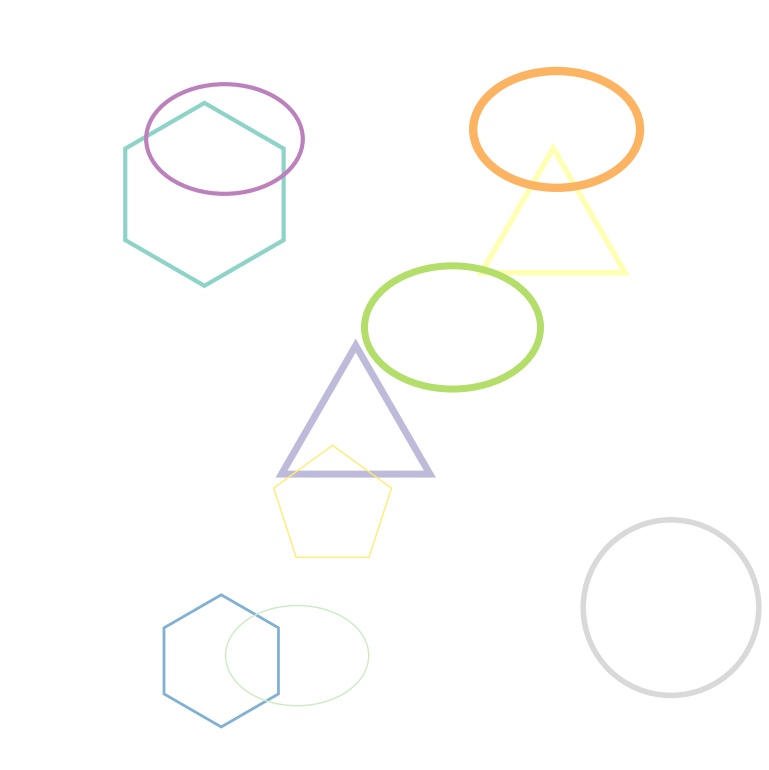[{"shape": "hexagon", "thickness": 1.5, "radius": 0.59, "center": [0.266, 0.748]}, {"shape": "triangle", "thickness": 2, "radius": 0.54, "center": [0.718, 0.7]}, {"shape": "triangle", "thickness": 2.5, "radius": 0.56, "center": [0.462, 0.44]}, {"shape": "hexagon", "thickness": 1, "radius": 0.43, "center": [0.287, 0.142]}, {"shape": "oval", "thickness": 3, "radius": 0.54, "center": [0.723, 0.832]}, {"shape": "oval", "thickness": 2.5, "radius": 0.57, "center": [0.588, 0.575]}, {"shape": "circle", "thickness": 2, "radius": 0.57, "center": [0.871, 0.211]}, {"shape": "oval", "thickness": 1.5, "radius": 0.51, "center": [0.292, 0.819]}, {"shape": "oval", "thickness": 0.5, "radius": 0.46, "center": [0.386, 0.149]}, {"shape": "pentagon", "thickness": 0.5, "radius": 0.4, "center": [0.432, 0.341]}]